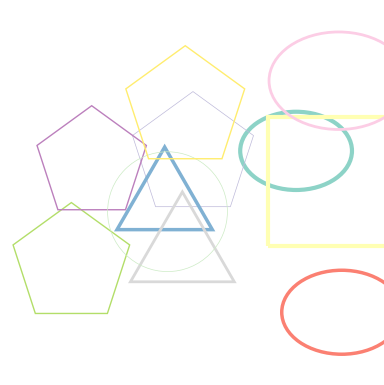[{"shape": "oval", "thickness": 3, "radius": 0.73, "center": [0.769, 0.608]}, {"shape": "square", "thickness": 3, "radius": 0.84, "center": [0.864, 0.528]}, {"shape": "pentagon", "thickness": 0.5, "radius": 0.83, "center": [0.501, 0.597]}, {"shape": "oval", "thickness": 2.5, "radius": 0.78, "center": [0.888, 0.189]}, {"shape": "triangle", "thickness": 2.5, "radius": 0.71, "center": [0.428, 0.475]}, {"shape": "pentagon", "thickness": 1, "radius": 0.8, "center": [0.185, 0.315]}, {"shape": "oval", "thickness": 2, "radius": 0.9, "center": [0.88, 0.79]}, {"shape": "triangle", "thickness": 2, "radius": 0.78, "center": [0.474, 0.346]}, {"shape": "pentagon", "thickness": 1, "radius": 0.75, "center": [0.238, 0.576]}, {"shape": "circle", "thickness": 0.5, "radius": 0.78, "center": [0.435, 0.45]}, {"shape": "pentagon", "thickness": 1, "radius": 0.81, "center": [0.481, 0.719]}]